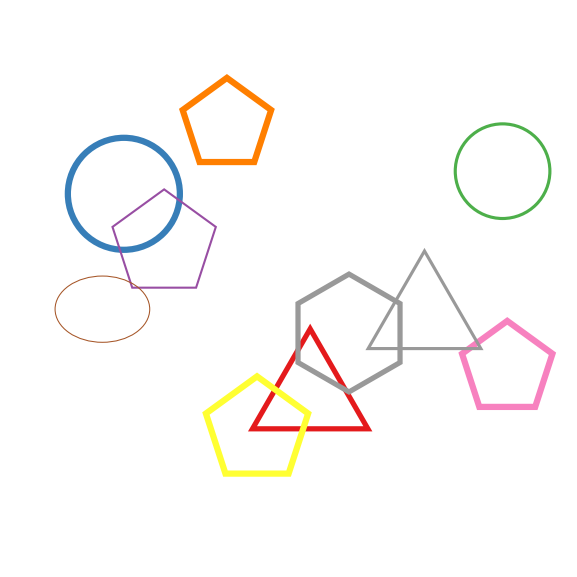[{"shape": "triangle", "thickness": 2.5, "radius": 0.58, "center": [0.537, 0.314]}, {"shape": "circle", "thickness": 3, "radius": 0.48, "center": [0.214, 0.664]}, {"shape": "circle", "thickness": 1.5, "radius": 0.41, "center": [0.87, 0.703]}, {"shape": "pentagon", "thickness": 1, "radius": 0.47, "center": [0.284, 0.577]}, {"shape": "pentagon", "thickness": 3, "radius": 0.4, "center": [0.393, 0.784]}, {"shape": "pentagon", "thickness": 3, "radius": 0.47, "center": [0.445, 0.254]}, {"shape": "oval", "thickness": 0.5, "radius": 0.41, "center": [0.177, 0.464]}, {"shape": "pentagon", "thickness": 3, "radius": 0.41, "center": [0.878, 0.361]}, {"shape": "triangle", "thickness": 1.5, "radius": 0.56, "center": [0.735, 0.452]}, {"shape": "hexagon", "thickness": 2.5, "radius": 0.51, "center": [0.604, 0.422]}]